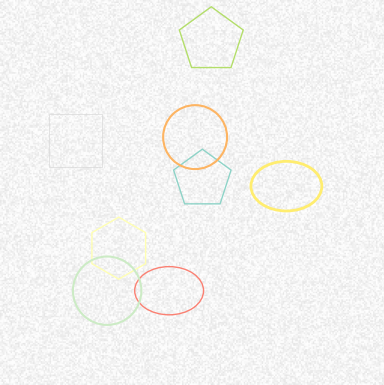[{"shape": "pentagon", "thickness": 1, "radius": 0.39, "center": [0.526, 0.534]}, {"shape": "hexagon", "thickness": 1, "radius": 0.4, "center": [0.308, 0.355]}, {"shape": "oval", "thickness": 1, "radius": 0.45, "center": [0.439, 0.245]}, {"shape": "circle", "thickness": 1.5, "radius": 0.42, "center": [0.507, 0.644]}, {"shape": "pentagon", "thickness": 1, "radius": 0.44, "center": [0.549, 0.895]}, {"shape": "square", "thickness": 0.5, "radius": 0.34, "center": [0.197, 0.635]}, {"shape": "circle", "thickness": 1.5, "radius": 0.44, "center": [0.278, 0.245]}, {"shape": "oval", "thickness": 2, "radius": 0.46, "center": [0.744, 0.516]}]